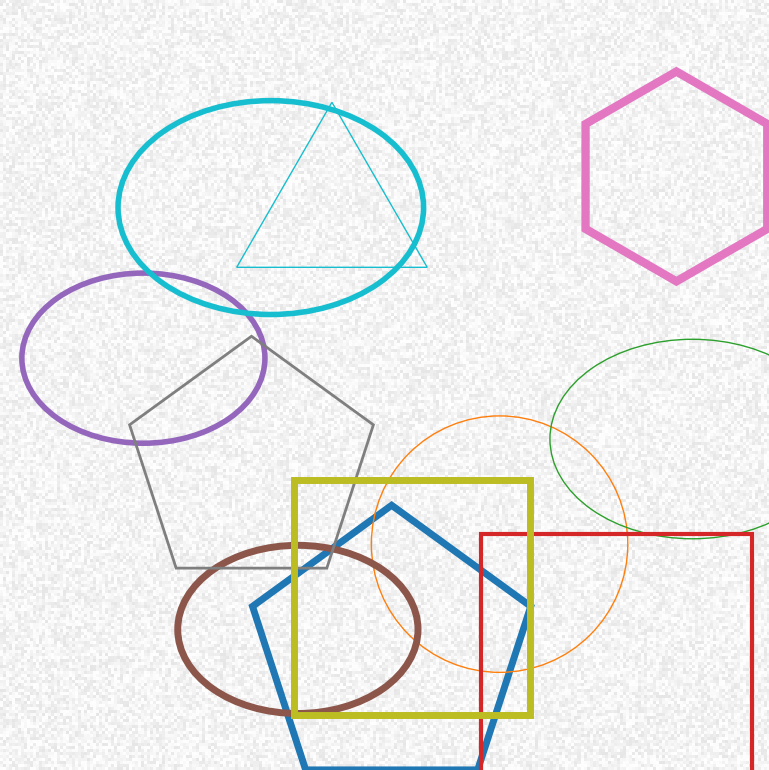[{"shape": "pentagon", "thickness": 2.5, "radius": 0.95, "center": [0.509, 0.154]}, {"shape": "circle", "thickness": 0.5, "radius": 0.83, "center": [0.649, 0.293]}, {"shape": "oval", "thickness": 0.5, "radius": 0.93, "center": [0.899, 0.43]}, {"shape": "square", "thickness": 1.5, "radius": 0.88, "center": [0.801, 0.131]}, {"shape": "oval", "thickness": 2, "radius": 0.79, "center": [0.186, 0.535]}, {"shape": "oval", "thickness": 2.5, "radius": 0.78, "center": [0.387, 0.183]}, {"shape": "hexagon", "thickness": 3, "radius": 0.68, "center": [0.878, 0.771]}, {"shape": "pentagon", "thickness": 1, "radius": 0.83, "center": [0.327, 0.397]}, {"shape": "square", "thickness": 2.5, "radius": 0.76, "center": [0.535, 0.224]}, {"shape": "oval", "thickness": 2, "radius": 0.99, "center": [0.352, 0.73]}, {"shape": "triangle", "thickness": 0.5, "radius": 0.71, "center": [0.431, 0.724]}]